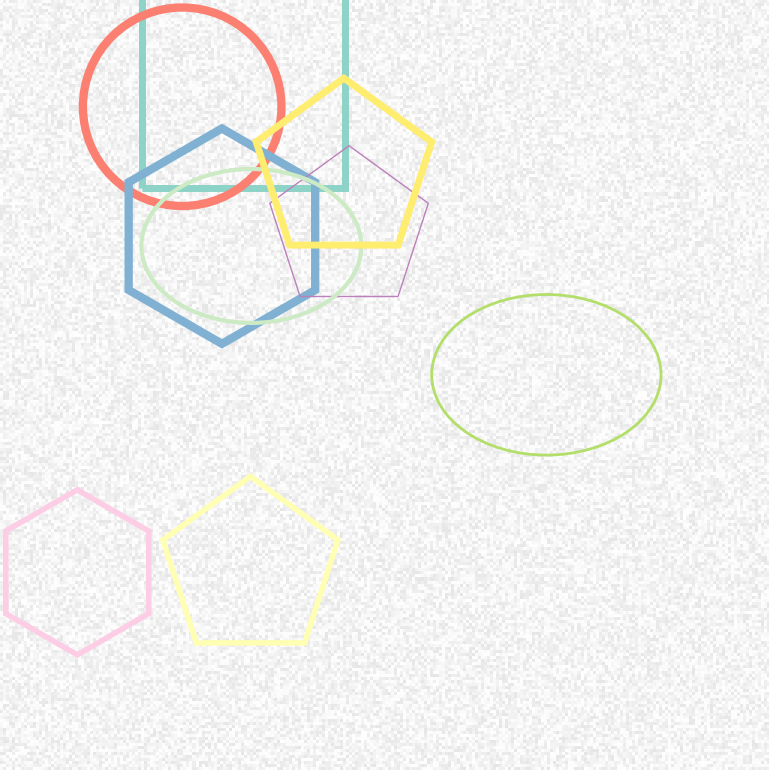[{"shape": "square", "thickness": 2.5, "radius": 0.66, "center": [0.316, 0.888]}, {"shape": "pentagon", "thickness": 2, "radius": 0.6, "center": [0.325, 0.262]}, {"shape": "circle", "thickness": 3, "radius": 0.64, "center": [0.237, 0.861]}, {"shape": "hexagon", "thickness": 3, "radius": 0.7, "center": [0.288, 0.693]}, {"shape": "oval", "thickness": 1, "radius": 0.74, "center": [0.71, 0.513]}, {"shape": "hexagon", "thickness": 2, "radius": 0.54, "center": [0.1, 0.257]}, {"shape": "pentagon", "thickness": 0.5, "radius": 0.54, "center": [0.453, 0.703]}, {"shape": "oval", "thickness": 1.5, "radius": 0.71, "center": [0.327, 0.681]}, {"shape": "pentagon", "thickness": 2.5, "radius": 0.6, "center": [0.447, 0.779]}]